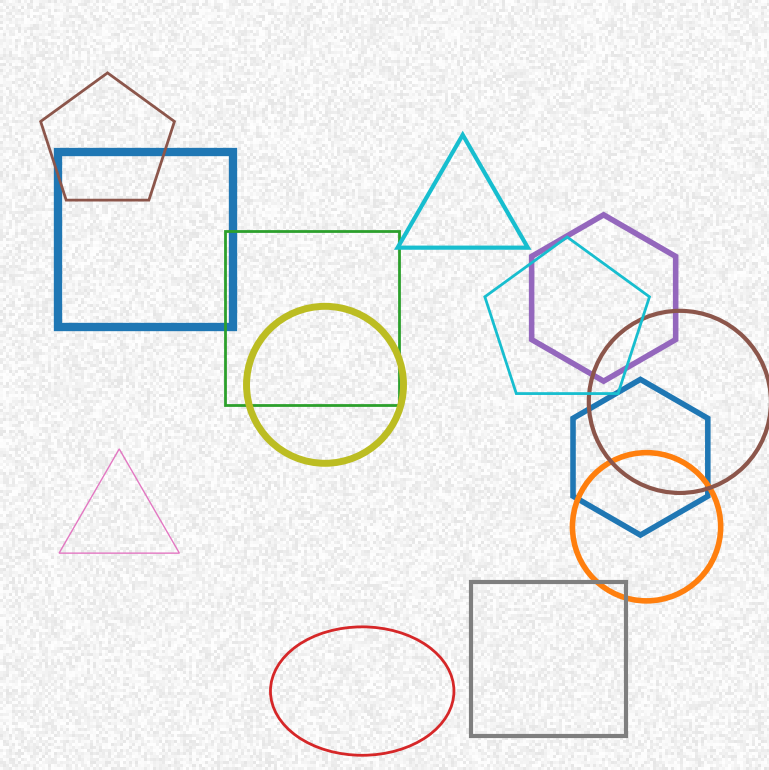[{"shape": "square", "thickness": 3, "radius": 0.57, "center": [0.189, 0.689]}, {"shape": "hexagon", "thickness": 2, "radius": 0.51, "center": [0.832, 0.406]}, {"shape": "circle", "thickness": 2, "radius": 0.48, "center": [0.84, 0.316]}, {"shape": "square", "thickness": 1, "radius": 0.57, "center": [0.405, 0.587]}, {"shape": "oval", "thickness": 1, "radius": 0.6, "center": [0.47, 0.103]}, {"shape": "hexagon", "thickness": 2, "radius": 0.54, "center": [0.784, 0.613]}, {"shape": "circle", "thickness": 1.5, "radius": 0.59, "center": [0.883, 0.478]}, {"shape": "pentagon", "thickness": 1, "radius": 0.46, "center": [0.14, 0.814]}, {"shape": "triangle", "thickness": 0.5, "radius": 0.45, "center": [0.155, 0.327]}, {"shape": "square", "thickness": 1.5, "radius": 0.5, "center": [0.713, 0.144]}, {"shape": "circle", "thickness": 2.5, "radius": 0.51, "center": [0.422, 0.5]}, {"shape": "triangle", "thickness": 1.5, "radius": 0.49, "center": [0.601, 0.727]}, {"shape": "pentagon", "thickness": 1, "radius": 0.56, "center": [0.737, 0.58]}]